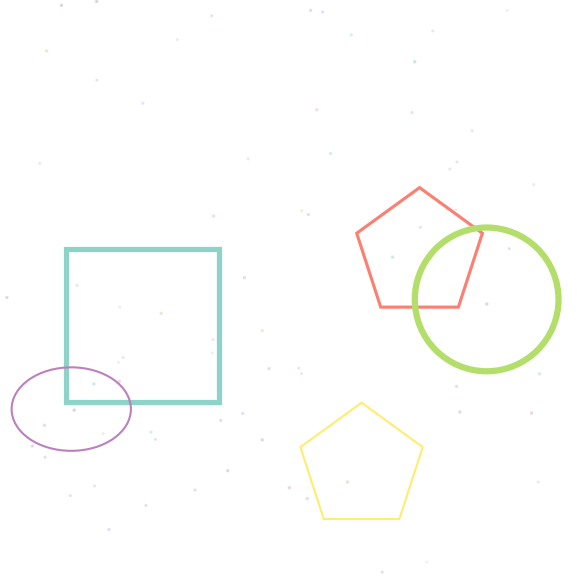[{"shape": "square", "thickness": 2.5, "radius": 0.66, "center": [0.247, 0.435]}, {"shape": "pentagon", "thickness": 1.5, "radius": 0.57, "center": [0.726, 0.56]}, {"shape": "circle", "thickness": 3, "radius": 0.62, "center": [0.843, 0.481]}, {"shape": "oval", "thickness": 1, "radius": 0.52, "center": [0.123, 0.291]}, {"shape": "pentagon", "thickness": 1, "radius": 0.56, "center": [0.626, 0.191]}]